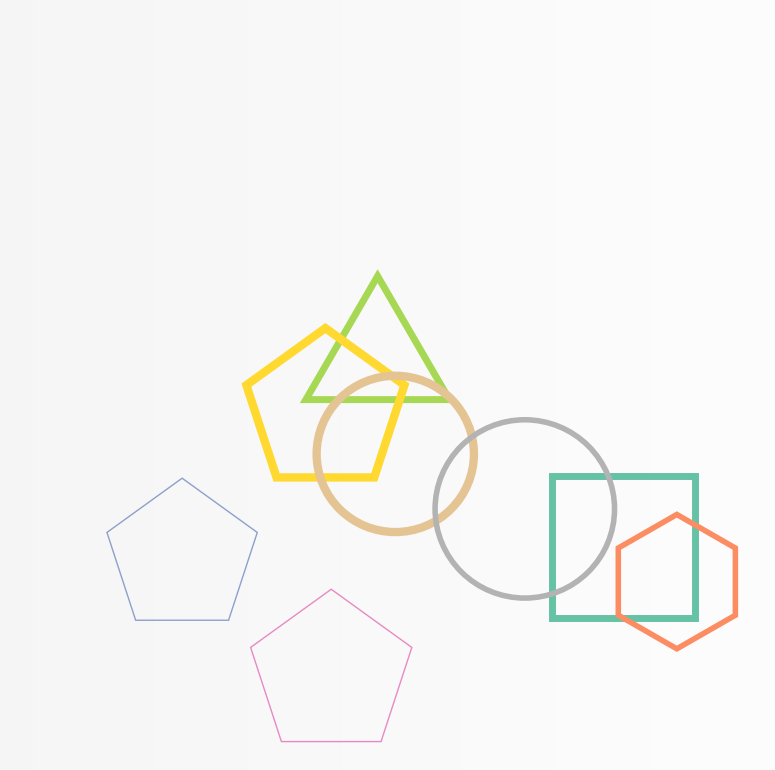[{"shape": "square", "thickness": 2.5, "radius": 0.46, "center": [0.804, 0.289]}, {"shape": "hexagon", "thickness": 2, "radius": 0.44, "center": [0.873, 0.245]}, {"shape": "pentagon", "thickness": 0.5, "radius": 0.51, "center": [0.235, 0.277]}, {"shape": "pentagon", "thickness": 0.5, "radius": 0.55, "center": [0.427, 0.125]}, {"shape": "triangle", "thickness": 2.5, "radius": 0.53, "center": [0.487, 0.534]}, {"shape": "pentagon", "thickness": 3, "radius": 0.54, "center": [0.42, 0.467]}, {"shape": "circle", "thickness": 3, "radius": 0.51, "center": [0.51, 0.411]}, {"shape": "circle", "thickness": 2, "radius": 0.58, "center": [0.677, 0.339]}]